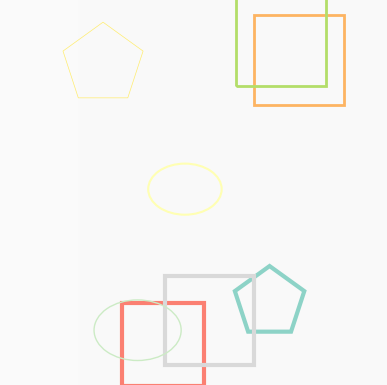[{"shape": "pentagon", "thickness": 3, "radius": 0.47, "center": [0.696, 0.215]}, {"shape": "oval", "thickness": 1.5, "radius": 0.47, "center": [0.477, 0.509]}, {"shape": "square", "thickness": 3, "radius": 0.53, "center": [0.421, 0.105]}, {"shape": "square", "thickness": 2, "radius": 0.59, "center": [0.772, 0.844]}, {"shape": "square", "thickness": 2, "radius": 0.58, "center": [0.725, 0.893]}, {"shape": "square", "thickness": 3, "radius": 0.58, "center": [0.541, 0.167]}, {"shape": "oval", "thickness": 1, "radius": 0.56, "center": [0.355, 0.142]}, {"shape": "pentagon", "thickness": 0.5, "radius": 0.54, "center": [0.266, 0.834]}]